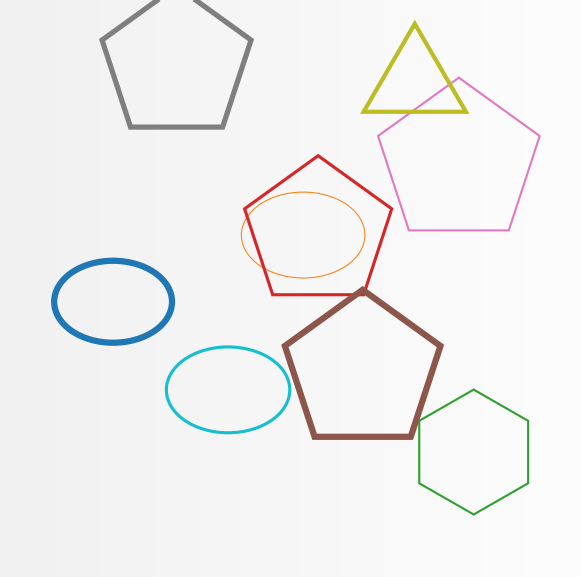[{"shape": "oval", "thickness": 3, "radius": 0.51, "center": [0.195, 0.477]}, {"shape": "oval", "thickness": 0.5, "radius": 0.53, "center": [0.522, 0.592]}, {"shape": "hexagon", "thickness": 1, "radius": 0.54, "center": [0.815, 0.216]}, {"shape": "pentagon", "thickness": 1.5, "radius": 0.67, "center": [0.547, 0.596]}, {"shape": "pentagon", "thickness": 3, "radius": 0.7, "center": [0.624, 0.357]}, {"shape": "pentagon", "thickness": 1, "radius": 0.73, "center": [0.789, 0.718]}, {"shape": "pentagon", "thickness": 2.5, "radius": 0.67, "center": [0.304, 0.888]}, {"shape": "triangle", "thickness": 2, "radius": 0.51, "center": [0.714, 0.856]}, {"shape": "oval", "thickness": 1.5, "radius": 0.53, "center": [0.392, 0.324]}]